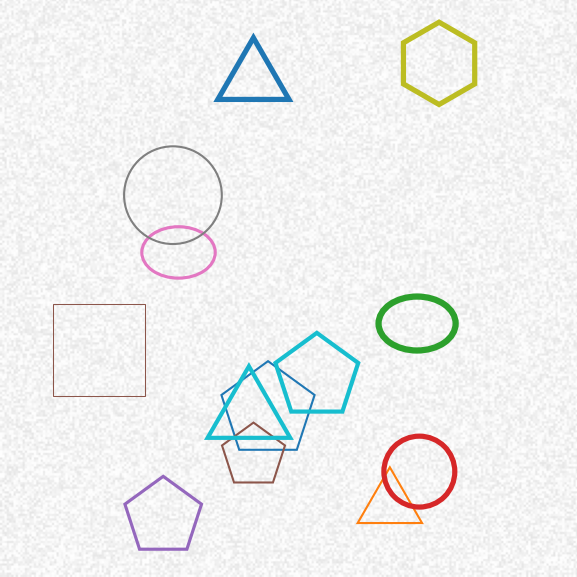[{"shape": "pentagon", "thickness": 1, "radius": 0.42, "center": [0.464, 0.289]}, {"shape": "triangle", "thickness": 2.5, "radius": 0.36, "center": [0.439, 0.863]}, {"shape": "triangle", "thickness": 1, "radius": 0.32, "center": [0.675, 0.126]}, {"shape": "oval", "thickness": 3, "radius": 0.33, "center": [0.722, 0.439]}, {"shape": "circle", "thickness": 2.5, "radius": 0.31, "center": [0.726, 0.182]}, {"shape": "pentagon", "thickness": 1.5, "radius": 0.35, "center": [0.283, 0.105]}, {"shape": "square", "thickness": 0.5, "radius": 0.4, "center": [0.171, 0.393]}, {"shape": "pentagon", "thickness": 1, "radius": 0.29, "center": [0.439, 0.21]}, {"shape": "oval", "thickness": 1.5, "radius": 0.32, "center": [0.309, 0.562]}, {"shape": "circle", "thickness": 1, "radius": 0.42, "center": [0.299, 0.661]}, {"shape": "hexagon", "thickness": 2.5, "radius": 0.36, "center": [0.76, 0.889]}, {"shape": "triangle", "thickness": 2, "radius": 0.41, "center": [0.431, 0.282]}, {"shape": "pentagon", "thickness": 2, "radius": 0.38, "center": [0.549, 0.347]}]